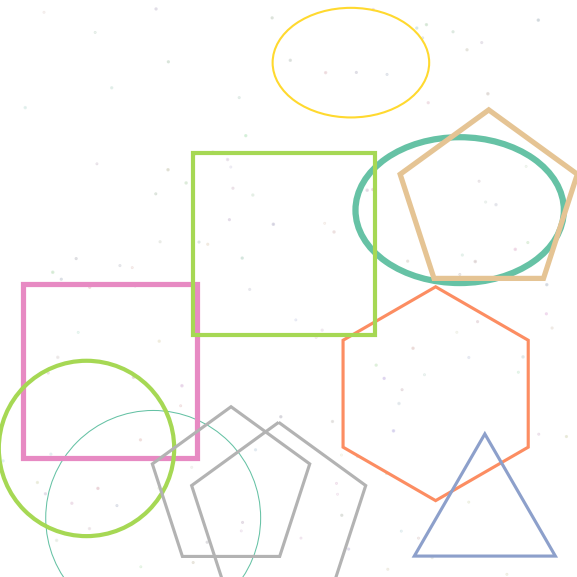[{"shape": "circle", "thickness": 0.5, "radius": 0.93, "center": [0.265, 0.102]}, {"shape": "oval", "thickness": 3, "radius": 0.9, "center": [0.796, 0.635]}, {"shape": "hexagon", "thickness": 1.5, "radius": 0.93, "center": [0.754, 0.317]}, {"shape": "triangle", "thickness": 1.5, "radius": 0.7, "center": [0.84, 0.107]}, {"shape": "square", "thickness": 2.5, "radius": 0.75, "center": [0.19, 0.356]}, {"shape": "square", "thickness": 2, "radius": 0.79, "center": [0.491, 0.577]}, {"shape": "circle", "thickness": 2, "radius": 0.76, "center": [0.15, 0.223]}, {"shape": "oval", "thickness": 1, "radius": 0.68, "center": [0.608, 0.891]}, {"shape": "pentagon", "thickness": 2.5, "radius": 0.81, "center": [0.846, 0.648]}, {"shape": "pentagon", "thickness": 1.5, "radius": 0.72, "center": [0.4, 0.152]}, {"shape": "pentagon", "thickness": 1.5, "radius": 0.79, "center": [0.483, 0.109]}]